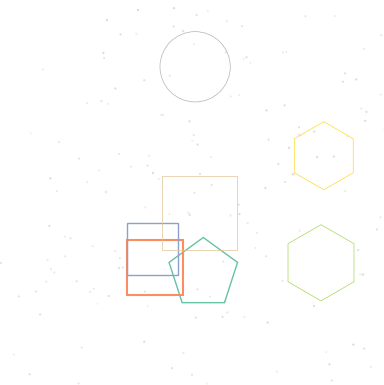[{"shape": "pentagon", "thickness": 1, "radius": 0.47, "center": [0.528, 0.29]}, {"shape": "square", "thickness": 1.5, "radius": 0.36, "center": [0.402, 0.305]}, {"shape": "square", "thickness": 1, "radius": 0.34, "center": [0.396, 0.352]}, {"shape": "hexagon", "thickness": 0.5, "radius": 0.49, "center": [0.834, 0.318]}, {"shape": "hexagon", "thickness": 0.5, "radius": 0.44, "center": [0.841, 0.596]}, {"shape": "square", "thickness": 0.5, "radius": 0.49, "center": [0.519, 0.447]}, {"shape": "circle", "thickness": 0.5, "radius": 0.46, "center": [0.507, 0.827]}]